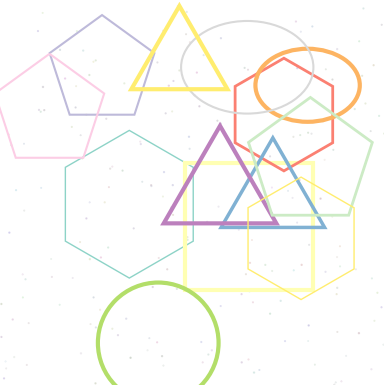[{"shape": "hexagon", "thickness": 1, "radius": 0.96, "center": [0.336, 0.47]}, {"shape": "square", "thickness": 3, "radius": 0.83, "center": [0.646, 0.412]}, {"shape": "pentagon", "thickness": 1.5, "radius": 0.72, "center": [0.265, 0.818]}, {"shape": "hexagon", "thickness": 2, "radius": 0.73, "center": [0.737, 0.702]}, {"shape": "triangle", "thickness": 2.5, "radius": 0.78, "center": [0.709, 0.487]}, {"shape": "oval", "thickness": 3, "radius": 0.68, "center": [0.799, 0.779]}, {"shape": "circle", "thickness": 3, "radius": 0.78, "center": [0.411, 0.109]}, {"shape": "pentagon", "thickness": 1.5, "radius": 0.75, "center": [0.129, 0.711]}, {"shape": "oval", "thickness": 1.5, "radius": 0.86, "center": [0.642, 0.825]}, {"shape": "triangle", "thickness": 3, "radius": 0.84, "center": [0.572, 0.504]}, {"shape": "pentagon", "thickness": 2, "radius": 0.85, "center": [0.806, 0.578]}, {"shape": "triangle", "thickness": 3, "radius": 0.72, "center": [0.466, 0.84]}, {"shape": "hexagon", "thickness": 1, "radius": 0.79, "center": [0.782, 0.381]}]